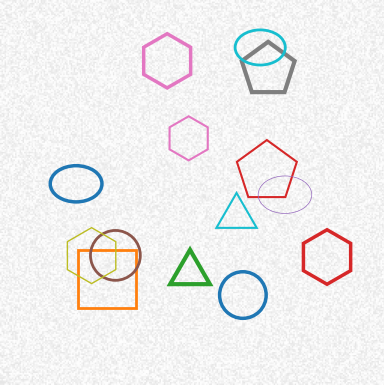[{"shape": "oval", "thickness": 2.5, "radius": 0.34, "center": [0.198, 0.523]}, {"shape": "circle", "thickness": 2.5, "radius": 0.3, "center": [0.631, 0.234]}, {"shape": "square", "thickness": 2, "radius": 0.38, "center": [0.277, 0.275]}, {"shape": "triangle", "thickness": 3, "radius": 0.3, "center": [0.494, 0.292]}, {"shape": "hexagon", "thickness": 2.5, "radius": 0.35, "center": [0.849, 0.332]}, {"shape": "pentagon", "thickness": 1.5, "radius": 0.41, "center": [0.693, 0.554]}, {"shape": "oval", "thickness": 0.5, "radius": 0.35, "center": [0.74, 0.494]}, {"shape": "circle", "thickness": 2, "radius": 0.32, "center": [0.3, 0.337]}, {"shape": "hexagon", "thickness": 1.5, "radius": 0.29, "center": [0.49, 0.641]}, {"shape": "hexagon", "thickness": 2.5, "radius": 0.35, "center": [0.434, 0.842]}, {"shape": "pentagon", "thickness": 3, "radius": 0.36, "center": [0.697, 0.819]}, {"shape": "hexagon", "thickness": 1, "radius": 0.36, "center": [0.238, 0.336]}, {"shape": "triangle", "thickness": 1.5, "radius": 0.3, "center": [0.614, 0.438]}, {"shape": "oval", "thickness": 2, "radius": 0.33, "center": [0.676, 0.877]}]